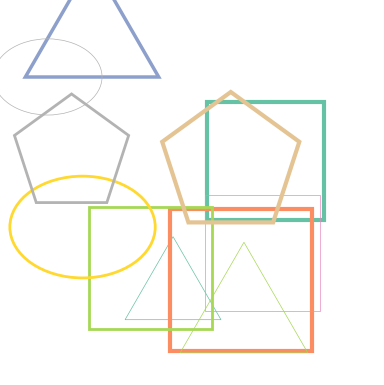[{"shape": "square", "thickness": 3, "radius": 0.76, "center": [0.69, 0.582]}, {"shape": "triangle", "thickness": 0.5, "radius": 0.72, "center": [0.449, 0.242]}, {"shape": "square", "thickness": 3, "radius": 0.92, "center": [0.627, 0.273]}, {"shape": "triangle", "thickness": 2.5, "radius": 1.0, "center": [0.239, 0.9]}, {"shape": "square", "thickness": 0.5, "radius": 0.75, "center": [0.682, 0.343]}, {"shape": "square", "thickness": 2, "radius": 0.79, "center": [0.391, 0.303]}, {"shape": "triangle", "thickness": 0.5, "radius": 0.96, "center": [0.634, 0.179]}, {"shape": "oval", "thickness": 2, "radius": 0.94, "center": [0.214, 0.41]}, {"shape": "pentagon", "thickness": 3, "radius": 0.94, "center": [0.599, 0.574]}, {"shape": "oval", "thickness": 0.5, "radius": 0.71, "center": [0.124, 0.8]}, {"shape": "pentagon", "thickness": 2, "radius": 0.78, "center": [0.186, 0.6]}]